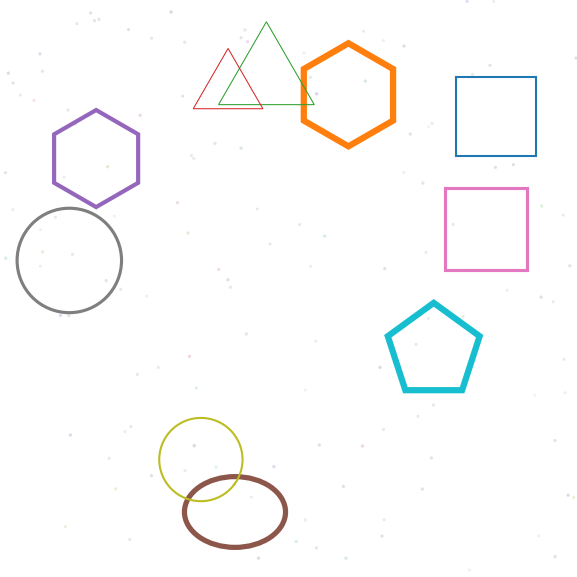[{"shape": "square", "thickness": 1, "radius": 0.35, "center": [0.86, 0.797]}, {"shape": "hexagon", "thickness": 3, "radius": 0.45, "center": [0.603, 0.835]}, {"shape": "triangle", "thickness": 0.5, "radius": 0.48, "center": [0.461, 0.866]}, {"shape": "triangle", "thickness": 0.5, "radius": 0.35, "center": [0.395, 0.846]}, {"shape": "hexagon", "thickness": 2, "radius": 0.42, "center": [0.166, 0.725]}, {"shape": "oval", "thickness": 2.5, "radius": 0.44, "center": [0.407, 0.113]}, {"shape": "square", "thickness": 1.5, "radius": 0.35, "center": [0.842, 0.603]}, {"shape": "circle", "thickness": 1.5, "radius": 0.45, "center": [0.12, 0.548]}, {"shape": "circle", "thickness": 1, "radius": 0.36, "center": [0.348, 0.203]}, {"shape": "pentagon", "thickness": 3, "radius": 0.42, "center": [0.751, 0.391]}]